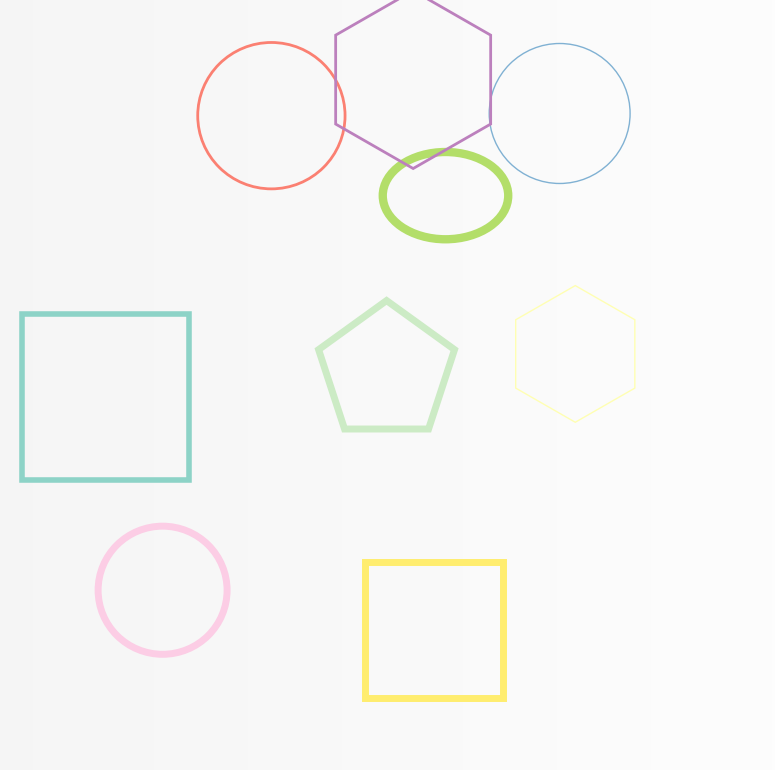[{"shape": "square", "thickness": 2, "radius": 0.54, "center": [0.136, 0.484]}, {"shape": "hexagon", "thickness": 0.5, "radius": 0.44, "center": [0.742, 0.54]}, {"shape": "circle", "thickness": 1, "radius": 0.48, "center": [0.35, 0.85]}, {"shape": "circle", "thickness": 0.5, "radius": 0.45, "center": [0.722, 0.853]}, {"shape": "oval", "thickness": 3, "radius": 0.4, "center": [0.575, 0.746]}, {"shape": "circle", "thickness": 2.5, "radius": 0.42, "center": [0.21, 0.233]}, {"shape": "hexagon", "thickness": 1, "radius": 0.58, "center": [0.533, 0.897]}, {"shape": "pentagon", "thickness": 2.5, "radius": 0.46, "center": [0.499, 0.517]}, {"shape": "square", "thickness": 2.5, "radius": 0.44, "center": [0.56, 0.182]}]